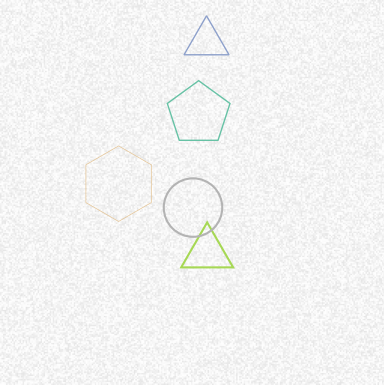[{"shape": "pentagon", "thickness": 1, "radius": 0.43, "center": [0.516, 0.705]}, {"shape": "triangle", "thickness": 1, "radius": 0.34, "center": [0.536, 0.891]}, {"shape": "triangle", "thickness": 1.5, "radius": 0.39, "center": [0.538, 0.344]}, {"shape": "hexagon", "thickness": 0.5, "radius": 0.49, "center": [0.308, 0.523]}, {"shape": "circle", "thickness": 1.5, "radius": 0.38, "center": [0.501, 0.461]}]